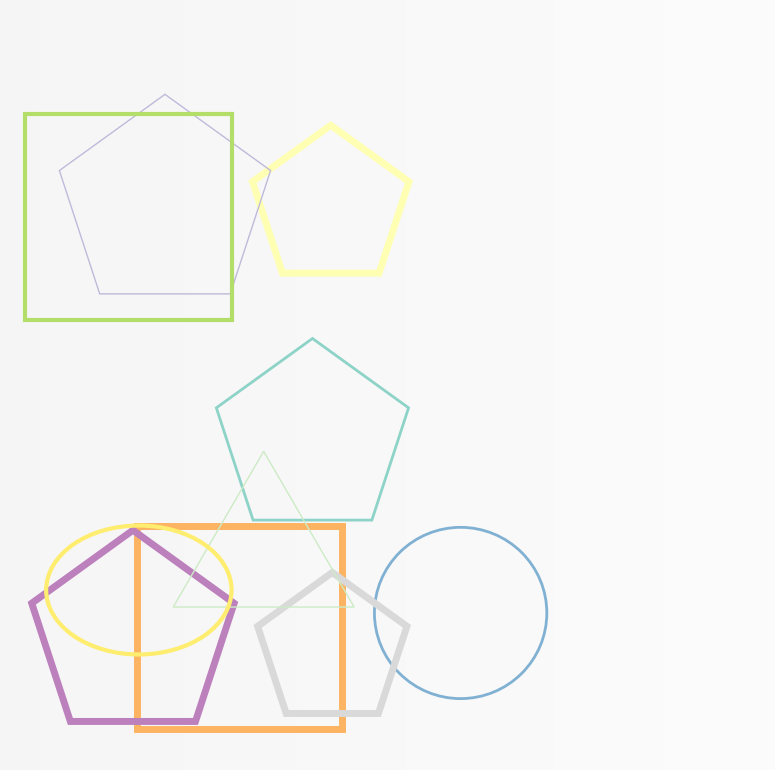[{"shape": "pentagon", "thickness": 1, "radius": 0.65, "center": [0.403, 0.43]}, {"shape": "pentagon", "thickness": 2.5, "radius": 0.53, "center": [0.427, 0.731]}, {"shape": "pentagon", "thickness": 0.5, "radius": 0.72, "center": [0.213, 0.734]}, {"shape": "circle", "thickness": 1, "radius": 0.56, "center": [0.594, 0.204]}, {"shape": "square", "thickness": 2.5, "radius": 0.66, "center": [0.309, 0.185]}, {"shape": "square", "thickness": 1.5, "radius": 0.67, "center": [0.166, 0.719]}, {"shape": "pentagon", "thickness": 2.5, "radius": 0.51, "center": [0.429, 0.155]}, {"shape": "pentagon", "thickness": 2.5, "radius": 0.69, "center": [0.172, 0.174]}, {"shape": "triangle", "thickness": 0.5, "radius": 0.67, "center": [0.34, 0.279]}, {"shape": "oval", "thickness": 1.5, "radius": 0.6, "center": [0.179, 0.234]}]